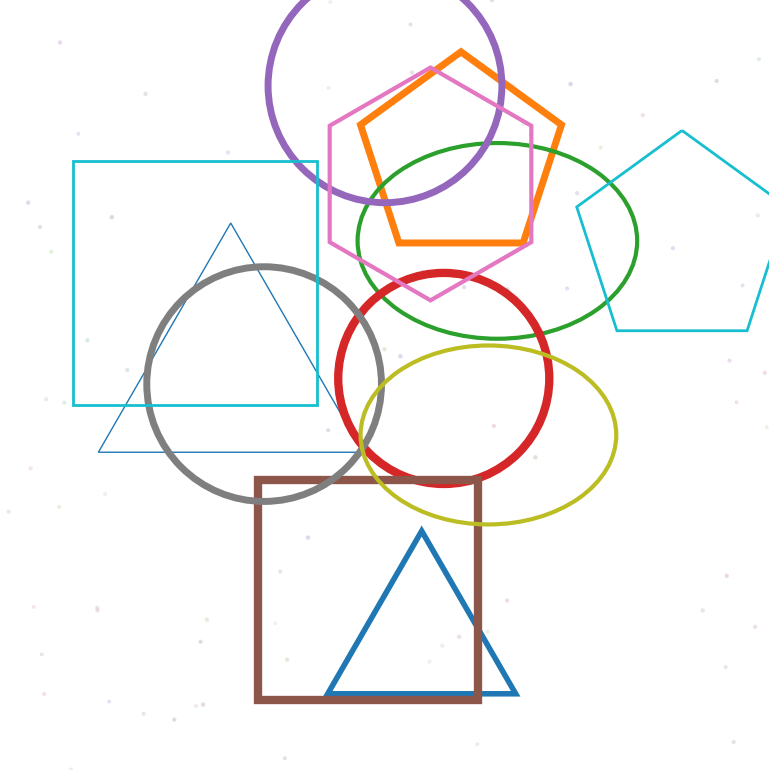[{"shape": "triangle", "thickness": 2, "radius": 0.7, "center": [0.548, 0.169]}, {"shape": "triangle", "thickness": 0.5, "radius": 0.99, "center": [0.3, 0.512]}, {"shape": "pentagon", "thickness": 2.5, "radius": 0.69, "center": [0.599, 0.795]}, {"shape": "oval", "thickness": 1.5, "radius": 0.91, "center": [0.646, 0.687]}, {"shape": "circle", "thickness": 3, "radius": 0.69, "center": [0.576, 0.509]}, {"shape": "circle", "thickness": 2.5, "radius": 0.76, "center": [0.5, 0.889]}, {"shape": "square", "thickness": 3, "radius": 0.71, "center": [0.478, 0.234]}, {"shape": "hexagon", "thickness": 1.5, "radius": 0.76, "center": [0.559, 0.761]}, {"shape": "circle", "thickness": 2.5, "radius": 0.76, "center": [0.343, 0.501]}, {"shape": "oval", "thickness": 1.5, "radius": 0.83, "center": [0.634, 0.435]}, {"shape": "pentagon", "thickness": 1, "radius": 0.72, "center": [0.886, 0.687]}, {"shape": "square", "thickness": 1, "radius": 0.79, "center": [0.254, 0.633]}]